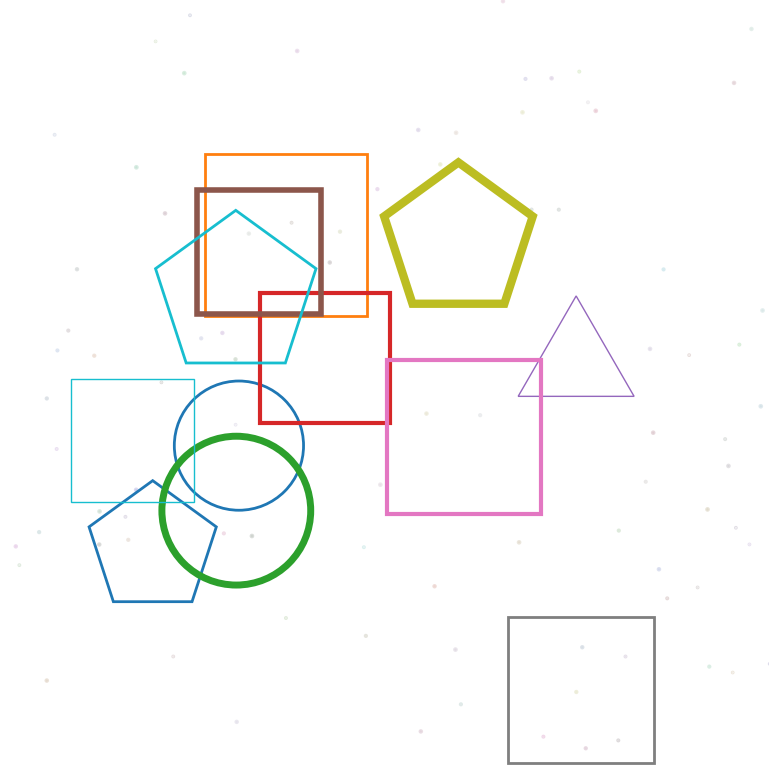[{"shape": "pentagon", "thickness": 1, "radius": 0.43, "center": [0.198, 0.289]}, {"shape": "circle", "thickness": 1, "radius": 0.42, "center": [0.31, 0.421]}, {"shape": "square", "thickness": 1, "radius": 0.52, "center": [0.372, 0.695]}, {"shape": "circle", "thickness": 2.5, "radius": 0.48, "center": [0.307, 0.337]}, {"shape": "square", "thickness": 1.5, "radius": 0.42, "center": [0.422, 0.535]}, {"shape": "triangle", "thickness": 0.5, "radius": 0.43, "center": [0.748, 0.529]}, {"shape": "square", "thickness": 2, "radius": 0.4, "center": [0.336, 0.673]}, {"shape": "square", "thickness": 1.5, "radius": 0.5, "center": [0.603, 0.432]}, {"shape": "square", "thickness": 1, "radius": 0.47, "center": [0.755, 0.104]}, {"shape": "pentagon", "thickness": 3, "radius": 0.51, "center": [0.595, 0.688]}, {"shape": "square", "thickness": 0.5, "radius": 0.4, "center": [0.172, 0.428]}, {"shape": "pentagon", "thickness": 1, "radius": 0.55, "center": [0.306, 0.617]}]